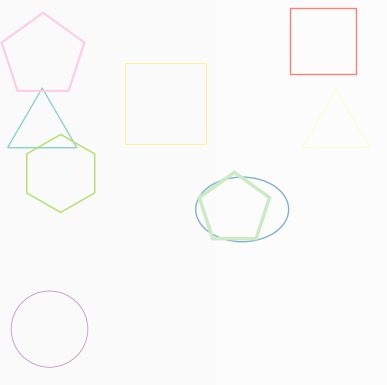[{"shape": "triangle", "thickness": 1, "radius": 0.52, "center": [0.109, 0.668]}, {"shape": "triangle", "thickness": 0.5, "radius": 0.5, "center": [0.867, 0.667]}, {"shape": "square", "thickness": 1, "radius": 0.43, "center": [0.833, 0.894]}, {"shape": "oval", "thickness": 1, "radius": 0.6, "center": [0.625, 0.456]}, {"shape": "hexagon", "thickness": 1, "radius": 0.51, "center": [0.157, 0.55]}, {"shape": "pentagon", "thickness": 1.5, "radius": 0.56, "center": [0.111, 0.855]}, {"shape": "circle", "thickness": 0.5, "radius": 0.49, "center": [0.128, 0.145]}, {"shape": "pentagon", "thickness": 2.5, "radius": 0.48, "center": [0.605, 0.457]}, {"shape": "square", "thickness": 0.5, "radius": 0.52, "center": [0.427, 0.732]}]